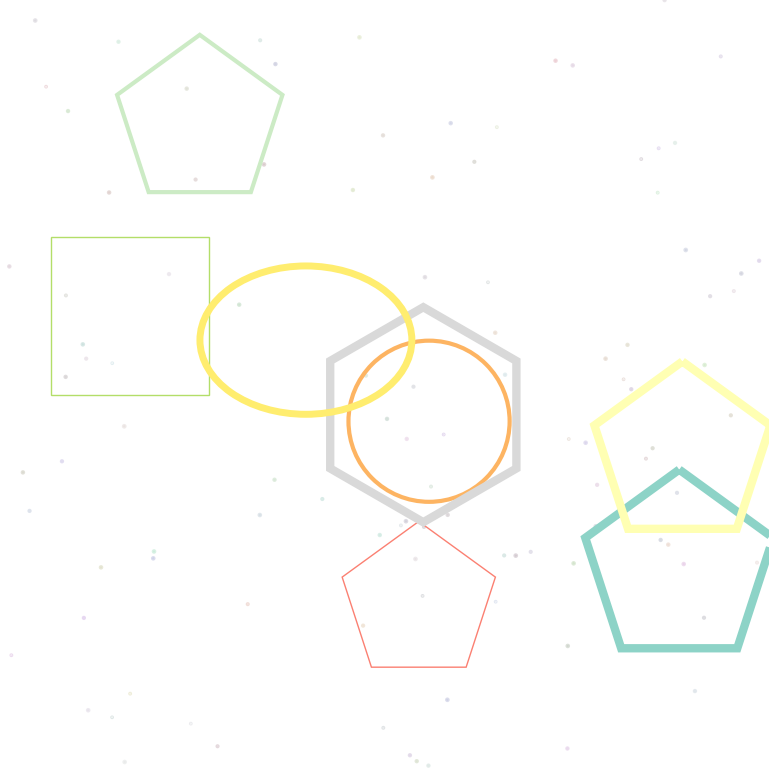[{"shape": "pentagon", "thickness": 3, "radius": 0.64, "center": [0.882, 0.262]}, {"shape": "pentagon", "thickness": 3, "radius": 0.6, "center": [0.886, 0.41]}, {"shape": "pentagon", "thickness": 0.5, "radius": 0.52, "center": [0.544, 0.218]}, {"shape": "circle", "thickness": 1.5, "radius": 0.52, "center": [0.557, 0.453]}, {"shape": "square", "thickness": 0.5, "radius": 0.51, "center": [0.169, 0.59]}, {"shape": "hexagon", "thickness": 3, "radius": 0.7, "center": [0.55, 0.461]}, {"shape": "pentagon", "thickness": 1.5, "radius": 0.56, "center": [0.259, 0.842]}, {"shape": "oval", "thickness": 2.5, "radius": 0.69, "center": [0.397, 0.558]}]